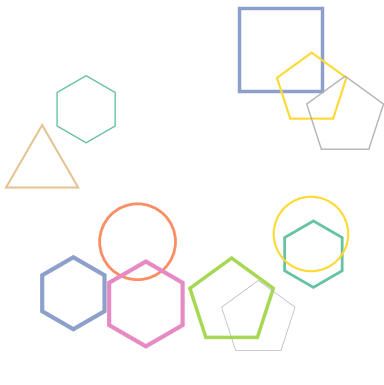[{"shape": "hexagon", "thickness": 1, "radius": 0.44, "center": [0.224, 0.716]}, {"shape": "hexagon", "thickness": 2, "radius": 0.43, "center": [0.814, 0.34]}, {"shape": "circle", "thickness": 2, "radius": 0.49, "center": [0.357, 0.372]}, {"shape": "hexagon", "thickness": 3, "radius": 0.47, "center": [0.191, 0.238]}, {"shape": "square", "thickness": 2.5, "radius": 0.54, "center": [0.73, 0.871]}, {"shape": "hexagon", "thickness": 3, "radius": 0.55, "center": [0.379, 0.211]}, {"shape": "pentagon", "thickness": 2.5, "radius": 0.57, "center": [0.602, 0.216]}, {"shape": "circle", "thickness": 1.5, "radius": 0.48, "center": [0.808, 0.392]}, {"shape": "pentagon", "thickness": 1.5, "radius": 0.47, "center": [0.81, 0.769]}, {"shape": "triangle", "thickness": 1.5, "radius": 0.54, "center": [0.109, 0.567]}, {"shape": "pentagon", "thickness": 0.5, "radius": 0.5, "center": [0.671, 0.171]}, {"shape": "pentagon", "thickness": 1, "radius": 0.52, "center": [0.896, 0.697]}]